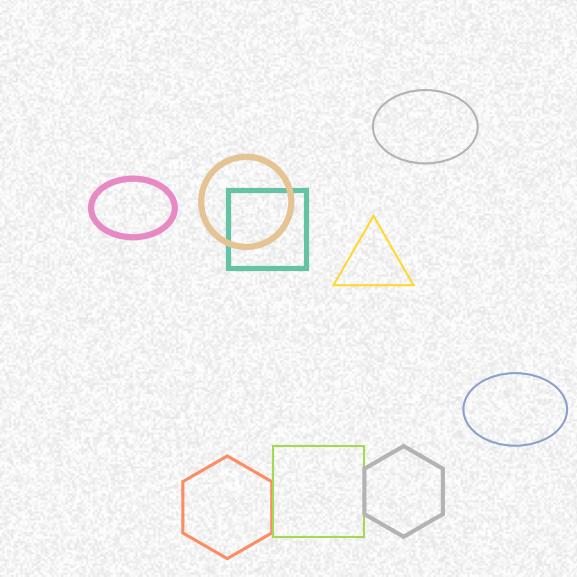[{"shape": "square", "thickness": 2.5, "radius": 0.34, "center": [0.462, 0.603]}, {"shape": "hexagon", "thickness": 1.5, "radius": 0.44, "center": [0.394, 0.121]}, {"shape": "oval", "thickness": 1, "radius": 0.45, "center": [0.892, 0.29]}, {"shape": "oval", "thickness": 3, "radius": 0.36, "center": [0.23, 0.639]}, {"shape": "square", "thickness": 1, "radius": 0.39, "center": [0.551, 0.148]}, {"shape": "triangle", "thickness": 1, "radius": 0.4, "center": [0.647, 0.545]}, {"shape": "circle", "thickness": 3, "radius": 0.39, "center": [0.426, 0.65]}, {"shape": "hexagon", "thickness": 2, "radius": 0.39, "center": [0.699, 0.148]}, {"shape": "oval", "thickness": 1, "radius": 0.45, "center": [0.737, 0.78]}]